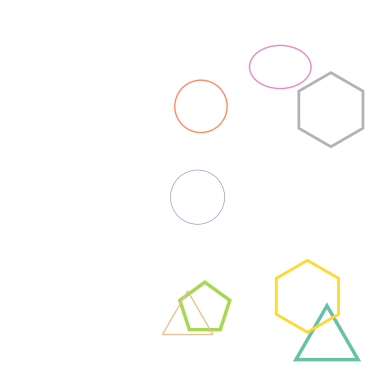[{"shape": "triangle", "thickness": 2.5, "radius": 0.47, "center": [0.849, 0.113]}, {"shape": "circle", "thickness": 1, "radius": 0.34, "center": [0.522, 0.724]}, {"shape": "circle", "thickness": 0.5, "radius": 0.35, "center": [0.513, 0.488]}, {"shape": "oval", "thickness": 1, "radius": 0.4, "center": [0.728, 0.826]}, {"shape": "pentagon", "thickness": 2.5, "radius": 0.34, "center": [0.532, 0.199]}, {"shape": "hexagon", "thickness": 2, "radius": 0.47, "center": [0.798, 0.23]}, {"shape": "triangle", "thickness": 1, "radius": 0.38, "center": [0.488, 0.169]}, {"shape": "hexagon", "thickness": 2, "radius": 0.48, "center": [0.859, 0.715]}]